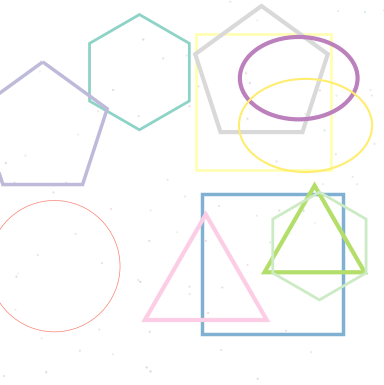[{"shape": "hexagon", "thickness": 2, "radius": 0.75, "center": [0.362, 0.813]}, {"shape": "square", "thickness": 2, "radius": 0.88, "center": [0.685, 0.735]}, {"shape": "pentagon", "thickness": 2.5, "radius": 0.88, "center": [0.111, 0.663]}, {"shape": "circle", "thickness": 0.5, "radius": 0.85, "center": [0.141, 0.309]}, {"shape": "square", "thickness": 2.5, "radius": 0.91, "center": [0.708, 0.314]}, {"shape": "triangle", "thickness": 3, "radius": 0.75, "center": [0.817, 0.368]}, {"shape": "triangle", "thickness": 3, "radius": 0.91, "center": [0.535, 0.26]}, {"shape": "pentagon", "thickness": 3, "radius": 0.91, "center": [0.679, 0.803]}, {"shape": "oval", "thickness": 3, "radius": 0.76, "center": [0.776, 0.797]}, {"shape": "hexagon", "thickness": 2, "radius": 0.7, "center": [0.83, 0.361]}, {"shape": "oval", "thickness": 1.5, "radius": 0.86, "center": [0.794, 0.674]}]